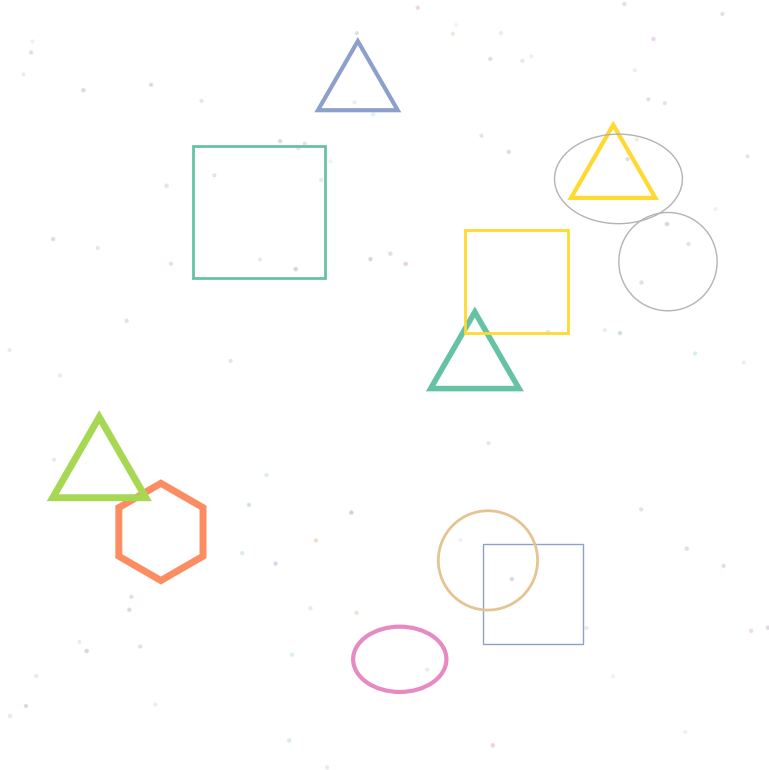[{"shape": "square", "thickness": 1, "radius": 0.43, "center": [0.336, 0.725]}, {"shape": "triangle", "thickness": 2, "radius": 0.33, "center": [0.617, 0.529]}, {"shape": "hexagon", "thickness": 2.5, "radius": 0.32, "center": [0.209, 0.309]}, {"shape": "square", "thickness": 0.5, "radius": 0.32, "center": [0.692, 0.228]}, {"shape": "triangle", "thickness": 1.5, "radius": 0.3, "center": [0.465, 0.887]}, {"shape": "oval", "thickness": 1.5, "radius": 0.3, "center": [0.519, 0.144]}, {"shape": "triangle", "thickness": 2.5, "radius": 0.35, "center": [0.129, 0.388]}, {"shape": "square", "thickness": 1, "radius": 0.33, "center": [0.671, 0.634]}, {"shape": "triangle", "thickness": 1.5, "radius": 0.32, "center": [0.796, 0.775]}, {"shape": "circle", "thickness": 1, "radius": 0.32, "center": [0.634, 0.272]}, {"shape": "circle", "thickness": 0.5, "radius": 0.32, "center": [0.868, 0.66]}, {"shape": "oval", "thickness": 0.5, "radius": 0.42, "center": [0.803, 0.768]}]